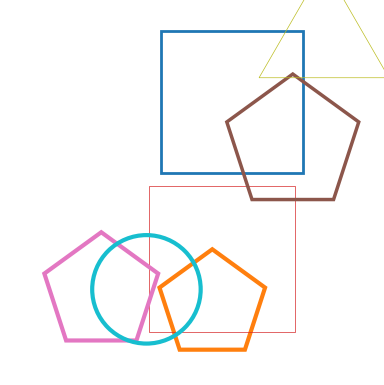[{"shape": "square", "thickness": 2, "radius": 0.92, "center": [0.604, 0.735]}, {"shape": "pentagon", "thickness": 3, "radius": 0.72, "center": [0.551, 0.208]}, {"shape": "square", "thickness": 0.5, "radius": 0.95, "center": [0.576, 0.327]}, {"shape": "pentagon", "thickness": 2.5, "radius": 0.9, "center": [0.76, 0.627]}, {"shape": "pentagon", "thickness": 3, "radius": 0.78, "center": [0.263, 0.241]}, {"shape": "triangle", "thickness": 0.5, "radius": 0.97, "center": [0.842, 0.895]}, {"shape": "circle", "thickness": 3, "radius": 0.7, "center": [0.38, 0.248]}]